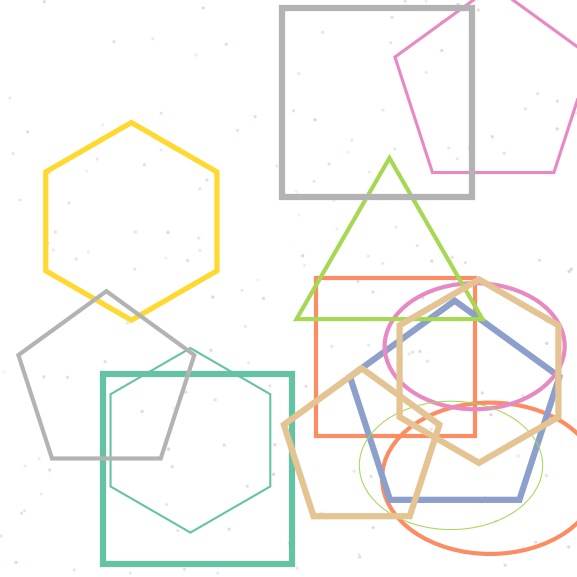[{"shape": "square", "thickness": 3, "radius": 0.82, "center": [0.342, 0.187]}, {"shape": "hexagon", "thickness": 1, "radius": 0.8, "center": [0.33, 0.237]}, {"shape": "square", "thickness": 2, "radius": 0.69, "center": [0.685, 0.381]}, {"shape": "oval", "thickness": 2, "radius": 0.94, "center": [0.849, 0.171]}, {"shape": "pentagon", "thickness": 3, "radius": 0.95, "center": [0.787, 0.288]}, {"shape": "pentagon", "thickness": 1.5, "radius": 0.89, "center": [0.854, 0.845]}, {"shape": "oval", "thickness": 2, "radius": 0.78, "center": [0.822, 0.4]}, {"shape": "oval", "thickness": 0.5, "radius": 0.79, "center": [0.781, 0.193]}, {"shape": "triangle", "thickness": 2, "radius": 0.93, "center": [0.674, 0.54]}, {"shape": "hexagon", "thickness": 2.5, "radius": 0.86, "center": [0.227, 0.616]}, {"shape": "pentagon", "thickness": 3, "radius": 0.71, "center": [0.626, 0.22]}, {"shape": "hexagon", "thickness": 3, "radius": 0.79, "center": [0.829, 0.356]}, {"shape": "pentagon", "thickness": 2, "radius": 0.8, "center": [0.184, 0.335]}, {"shape": "square", "thickness": 3, "radius": 0.82, "center": [0.653, 0.821]}]